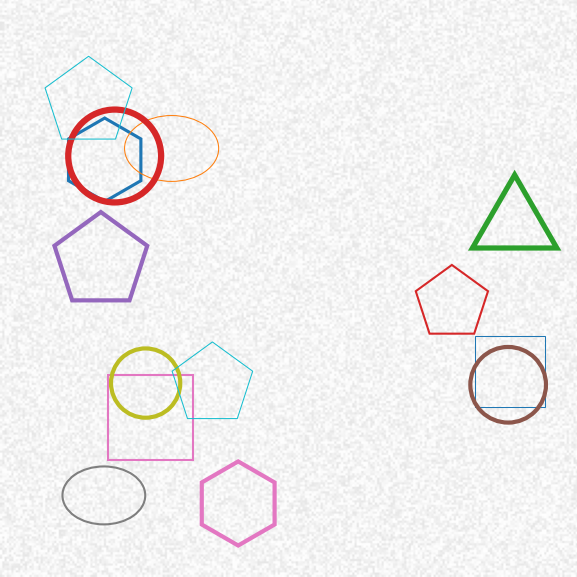[{"shape": "hexagon", "thickness": 1.5, "radius": 0.36, "center": [0.181, 0.722]}, {"shape": "square", "thickness": 0.5, "radius": 0.31, "center": [0.883, 0.356]}, {"shape": "oval", "thickness": 0.5, "radius": 0.41, "center": [0.297, 0.742]}, {"shape": "triangle", "thickness": 2.5, "radius": 0.42, "center": [0.891, 0.612]}, {"shape": "pentagon", "thickness": 1, "radius": 0.33, "center": [0.782, 0.475]}, {"shape": "circle", "thickness": 3, "radius": 0.4, "center": [0.199, 0.729]}, {"shape": "pentagon", "thickness": 2, "radius": 0.42, "center": [0.175, 0.547]}, {"shape": "circle", "thickness": 2, "radius": 0.33, "center": [0.88, 0.333]}, {"shape": "hexagon", "thickness": 2, "radius": 0.36, "center": [0.412, 0.127]}, {"shape": "square", "thickness": 1, "radius": 0.37, "center": [0.261, 0.276]}, {"shape": "oval", "thickness": 1, "radius": 0.36, "center": [0.18, 0.141]}, {"shape": "circle", "thickness": 2, "radius": 0.3, "center": [0.252, 0.336]}, {"shape": "pentagon", "thickness": 0.5, "radius": 0.37, "center": [0.368, 0.334]}, {"shape": "pentagon", "thickness": 0.5, "radius": 0.4, "center": [0.153, 0.822]}]